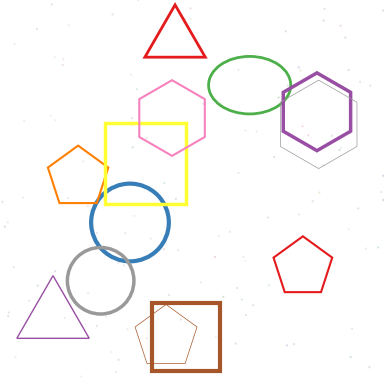[{"shape": "triangle", "thickness": 2, "radius": 0.45, "center": [0.455, 0.897]}, {"shape": "pentagon", "thickness": 1.5, "radius": 0.4, "center": [0.787, 0.306]}, {"shape": "circle", "thickness": 3, "radius": 0.5, "center": [0.338, 0.422]}, {"shape": "oval", "thickness": 2, "radius": 0.53, "center": [0.648, 0.779]}, {"shape": "triangle", "thickness": 1, "radius": 0.54, "center": [0.138, 0.176]}, {"shape": "hexagon", "thickness": 2.5, "radius": 0.51, "center": [0.823, 0.71]}, {"shape": "pentagon", "thickness": 1.5, "radius": 0.41, "center": [0.203, 0.539]}, {"shape": "square", "thickness": 2.5, "radius": 0.52, "center": [0.378, 0.575]}, {"shape": "pentagon", "thickness": 0.5, "radius": 0.42, "center": [0.431, 0.125]}, {"shape": "square", "thickness": 3, "radius": 0.44, "center": [0.483, 0.125]}, {"shape": "hexagon", "thickness": 1.5, "radius": 0.49, "center": [0.447, 0.693]}, {"shape": "circle", "thickness": 2.5, "radius": 0.43, "center": [0.261, 0.271]}, {"shape": "hexagon", "thickness": 0.5, "radius": 0.57, "center": [0.828, 0.677]}]